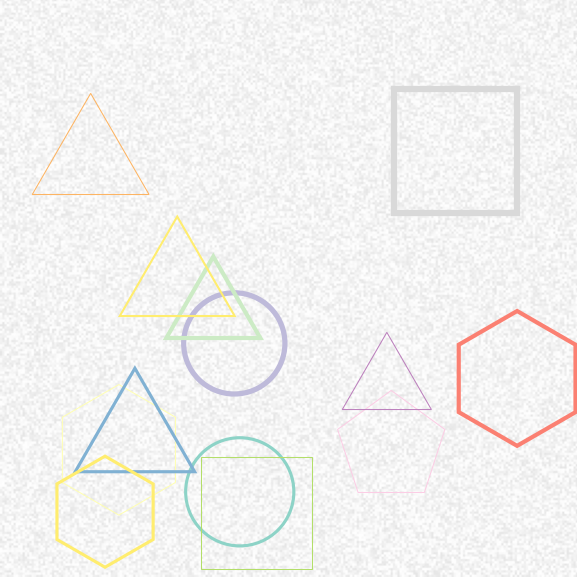[{"shape": "circle", "thickness": 1.5, "radius": 0.47, "center": [0.415, 0.148]}, {"shape": "hexagon", "thickness": 0.5, "radius": 0.57, "center": [0.206, 0.22]}, {"shape": "circle", "thickness": 2.5, "radius": 0.44, "center": [0.406, 0.405]}, {"shape": "hexagon", "thickness": 2, "radius": 0.58, "center": [0.895, 0.344]}, {"shape": "triangle", "thickness": 1.5, "radius": 0.6, "center": [0.234, 0.242]}, {"shape": "triangle", "thickness": 0.5, "radius": 0.58, "center": [0.157, 0.721]}, {"shape": "square", "thickness": 0.5, "radius": 0.48, "center": [0.444, 0.111]}, {"shape": "pentagon", "thickness": 0.5, "radius": 0.49, "center": [0.677, 0.225]}, {"shape": "square", "thickness": 3, "radius": 0.54, "center": [0.789, 0.738]}, {"shape": "triangle", "thickness": 0.5, "radius": 0.45, "center": [0.67, 0.335]}, {"shape": "triangle", "thickness": 2, "radius": 0.47, "center": [0.369, 0.461]}, {"shape": "triangle", "thickness": 1, "radius": 0.57, "center": [0.307, 0.509]}, {"shape": "hexagon", "thickness": 1.5, "radius": 0.48, "center": [0.182, 0.113]}]